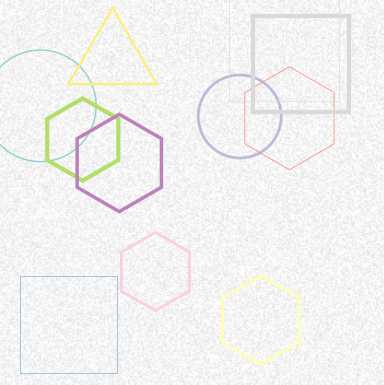[{"shape": "circle", "thickness": 1, "radius": 0.72, "center": [0.105, 0.725]}, {"shape": "hexagon", "thickness": 2, "radius": 0.58, "center": [0.678, 0.169]}, {"shape": "circle", "thickness": 2, "radius": 0.54, "center": [0.623, 0.697]}, {"shape": "hexagon", "thickness": 0.5, "radius": 0.67, "center": [0.752, 0.693]}, {"shape": "square", "thickness": 0.5, "radius": 0.63, "center": [0.177, 0.158]}, {"shape": "hexagon", "thickness": 3, "radius": 0.53, "center": [0.215, 0.638]}, {"shape": "hexagon", "thickness": 2, "radius": 0.51, "center": [0.404, 0.295]}, {"shape": "square", "thickness": 3, "radius": 0.63, "center": [0.781, 0.834]}, {"shape": "hexagon", "thickness": 2.5, "radius": 0.63, "center": [0.31, 0.577]}, {"shape": "square", "thickness": 0.5, "radius": 0.71, "center": [0.738, 0.88]}, {"shape": "triangle", "thickness": 1.5, "radius": 0.66, "center": [0.292, 0.848]}]